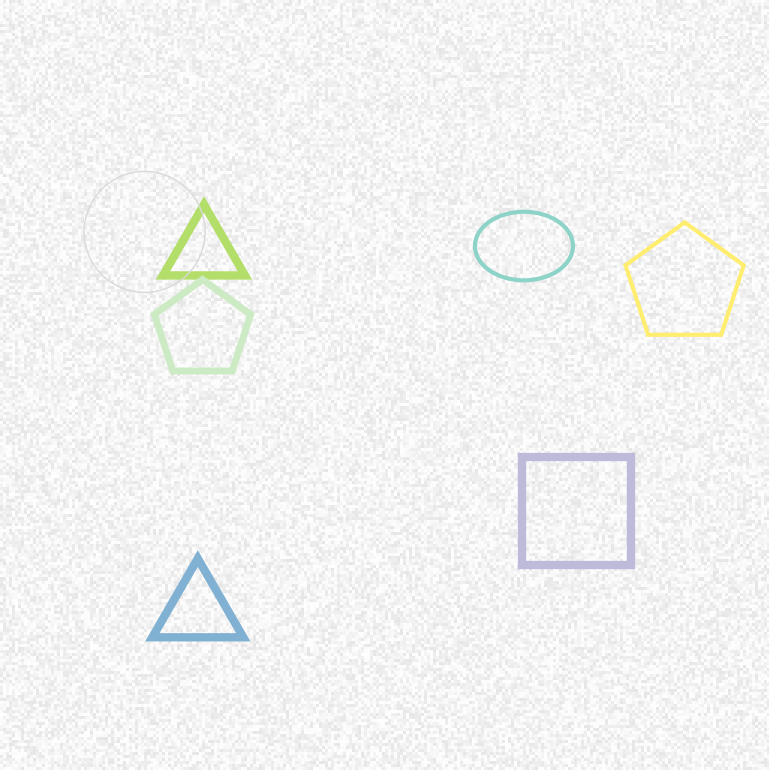[{"shape": "oval", "thickness": 1.5, "radius": 0.32, "center": [0.68, 0.68]}, {"shape": "square", "thickness": 3, "radius": 0.35, "center": [0.749, 0.336]}, {"shape": "triangle", "thickness": 3, "radius": 0.34, "center": [0.257, 0.206]}, {"shape": "triangle", "thickness": 3, "radius": 0.31, "center": [0.265, 0.673]}, {"shape": "circle", "thickness": 0.5, "radius": 0.39, "center": [0.188, 0.699]}, {"shape": "pentagon", "thickness": 2.5, "radius": 0.33, "center": [0.263, 0.571]}, {"shape": "pentagon", "thickness": 1.5, "radius": 0.4, "center": [0.889, 0.631]}]